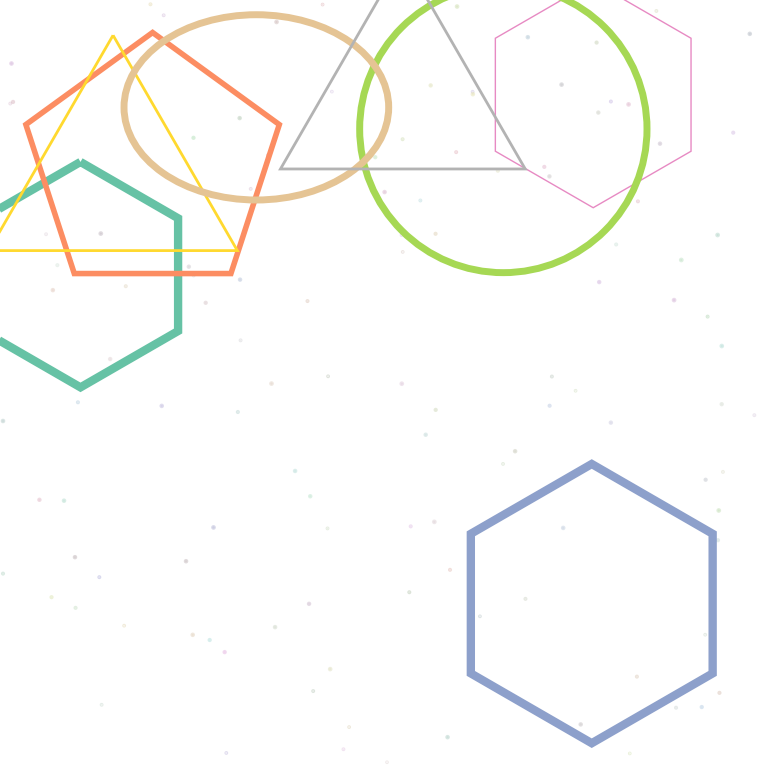[{"shape": "hexagon", "thickness": 3, "radius": 0.73, "center": [0.105, 0.643]}, {"shape": "pentagon", "thickness": 2, "radius": 0.87, "center": [0.198, 0.785]}, {"shape": "hexagon", "thickness": 3, "radius": 0.91, "center": [0.769, 0.216]}, {"shape": "hexagon", "thickness": 0.5, "radius": 0.73, "center": [0.77, 0.877]}, {"shape": "circle", "thickness": 2.5, "radius": 0.93, "center": [0.654, 0.832]}, {"shape": "triangle", "thickness": 1, "radius": 0.93, "center": [0.147, 0.768]}, {"shape": "oval", "thickness": 2.5, "radius": 0.86, "center": [0.333, 0.861]}, {"shape": "triangle", "thickness": 1, "radius": 0.92, "center": [0.523, 0.872]}]